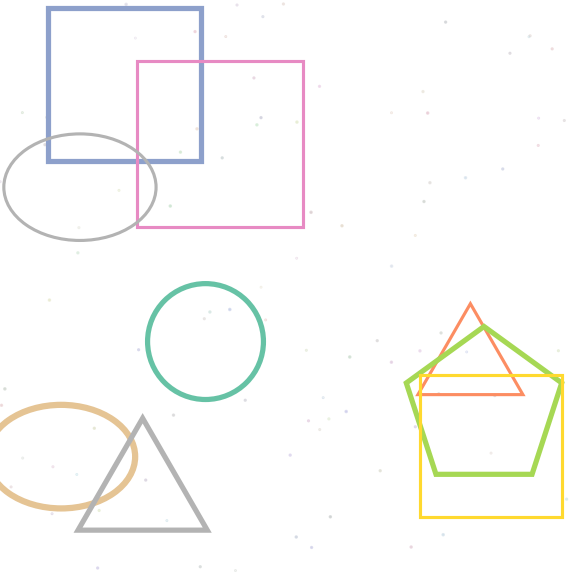[{"shape": "circle", "thickness": 2.5, "radius": 0.5, "center": [0.356, 0.408]}, {"shape": "triangle", "thickness": 1.5, "radius": 0.52, "center": [0.815, 0.368]}, {"shape": "square", "thickness": 2.5, "radius": 0.66, "center": [0.215, 0.853]}, {"shape": "square", "thickness": 1.5, "radius": 0.72, "center": [0.381, 0.75]}, {"shape": "pentagon", "thickness": 2.5, "radius": 0.71, "center": [0.838, 0.292]}, {"shape": "square", "thickness": 1.5, "radius": 0.61, "center": [0.851, 0.228]}, {"shape": "oval", "thickness": 3, "radius": 0.64, "center": [0.106, 0.208]}, {"shape": "oval", "thickness": 1.5, "radius": 0.66, "center": [0.138, 0.675]}, {"shape": "triangle", "thickness": 2.5, "radius": 0.65, "center": [0.247, 0.146]}]